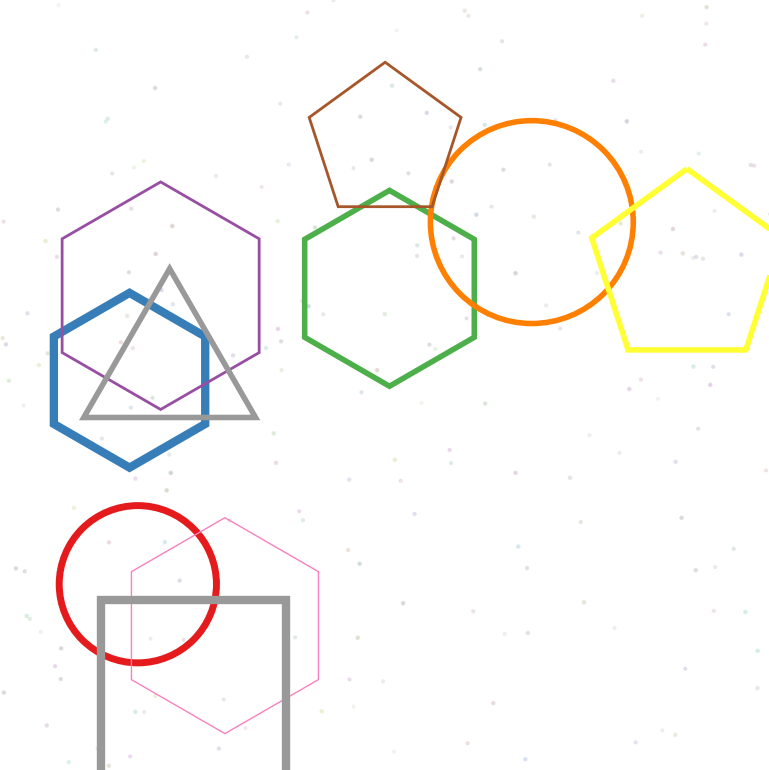[{"shape": "circle", "thickness": 2.5, "radius": 0.51, "center": [0.179, 0.241]}, {"shape": "hexagon", "thickness": 3, "radius": 0.57, "center": [0.168, 0.506]}, {"shape": "hexagon", "thickness": 2, "radius": 0.64, "center": [0.506, 0.626]}, {"shape": "hexagon", "thickness": 1, "radius": 0.74, "center": [0.209, 0.616]}, {"shape": "circle", "thickness": 2, "radius": 0.66, "center": [0.691, 0.712]}, {"shape": "pentagon", "thickness": 2, "radius": 0.65, "center": [0.892, 0.651]}, {"shape": "pentagon", "thickness": 1, "radius": 0.52, "center": [0.5, 0.815]}, {"shape": "hexagon", "thickness": 0.5, "radius": 0.7, "center": [0.292, 0.187]}, {"shape": "square", "thickness": 3, "radius": 0.6, "center": [0.251, 0.101]}, {"shape": "triangle", "thickness": 2, "radius": 0.64, "center": [0.22, 0.522]}]